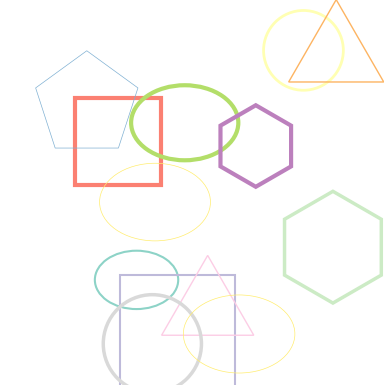[{"shape": "oval", "thickness": 1.5, "radius": 0.54, "center": [0.355, 0.273]}, {"shape": "circle", "thickness": 2, "radius": 0.52, "center": [0.788, 0.869]}, {"shape": "square", "thickness": 1.5, "radius": 0.74, "center": [0.461, 0.138]}, {"shape": "square", "thickness": 3, "radius": 0.56, "center": [0.307, 0.632]}, {"shape": "pentagon", "thickness": 0.5, "radius": 0.7, "center": [0.225, 0.728]}, {"shape": "triangle", "thickness": 1, "radius": 0.71, "center": [0.873, 0.858]}, {"shape": "oval", "thickness": 3, "radius": 0.7, "center": [0.48, 0.681]}, {"shape": "triangle", "thickness": 1, "radius": 0.69, "center": [0.539, 0.198]}, {"shape": "circle", "thickness": 2.5, "radius": 0.64, "center": [0.396, 0.107]}, {"shape": "hexagon", "thickness": 3, "radius": 0.53, "center": [0.664, 0.621]}, {"shape": "hexagon", "thickness": 2.5, "radius": 0.73, "center": [0.865, 0.358]}, {"shape": "oval", "thickness": 0.5, "radius": 0.72, "center": [0.621, 0.133]}, {"shape": "oval", "thickness": 0.5, "radius": 0.72, "center": [0.403, 0.475]}]